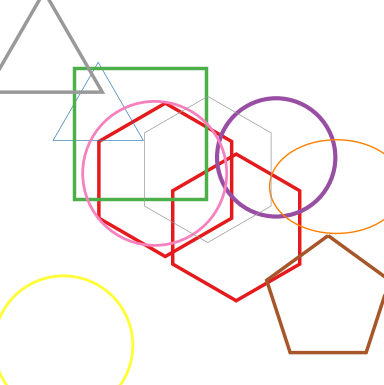[{"shape": "hexagon", "thickness": 2.5, "radius": 1.0, "center": [0.429, 0.533]}, {"shape": "hexagon", "thickness": 2.5, "radius": 0.95, "center": [0.614, 0.409]}, {"shape": "triangle", "thickness": 0.5, "radius": 0.68, "center": [0.255, 0.703]}, {"shape": "square", "thickness": 2.5, "radius": 0.85, "center": [0.363, 0.653]}, {"shape": "circle", "thickness": 3, "radius": 0.77, "center": [0.717, 0.591]}, {"shape": "oval", "thickness": 1, "radius": 0.87, "center": [0.874, 0.515]}, {"shape": "circle", "thickness": 2, "radius": 0.9, "center": [0.165, 0.103]}, {"shape": "pentagon", "thickness": 2.5, "radius": 0.84, "center": [0.852, 0.22]}, {"shape": "circle", "thickness": 2, "radius": 0.94, "center": [0.402, 0.55]}, {"shape": "hexagon", "thickness": 0.5, "radius": 0.95, "center": [0.54, 0.56]}, {"shape": "triangle", "thickness": 2.5, "radius": 0.87, "center": [0.115, 0.848]}]